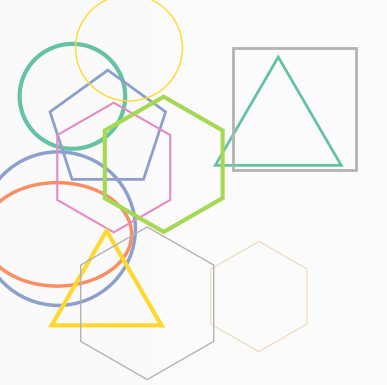[{"shape": "triangle", "thickness": 2, "radius": 0.94, "center": [0.718, 0.664]}, {"shape": "circle", "thickness": 3, "radius": 0.68, "center": [0.187, 0.75]}, {"shape": "oval", "thickness": 2.5, "radius": 0.96, "center": [0.148, 0.391]}, {"shape": "circle", "thickness": 2.5, "radius": 1.0, "center": [0.15, 0.406]}, {"shape": "pentagon", "thickness": 2, "radius": 0.78, "center": [0.278, 0.661]}, {"shape": "hexagon", "thickness": 1.5, "radius": 0.84, "center": [0.294, 0.565]}, {"shape": "hexagon", "thickness": 3, "radius": 0.88, "center": [0.422, 0.573]}, {"shape": "triangle", "thickness": 3, "radius": 0.82, "center": [0.275, 0.237]}, {"shape": "circle", "thickness": 1, "radius": 0.69, "center": [0.333, 0.876]}, {"shape": "hexagon", "thickness": 0.5, "radius": 0.72, "center": [0.668, 0.23]}, {"shape": "hexagon", "thickness": 1, "radius": 0.99, "center": [0.38, 0.212]}, {"shape": "square", "thickness": 2, "radius": 0.79, "center": [0.76, 0.717]}]